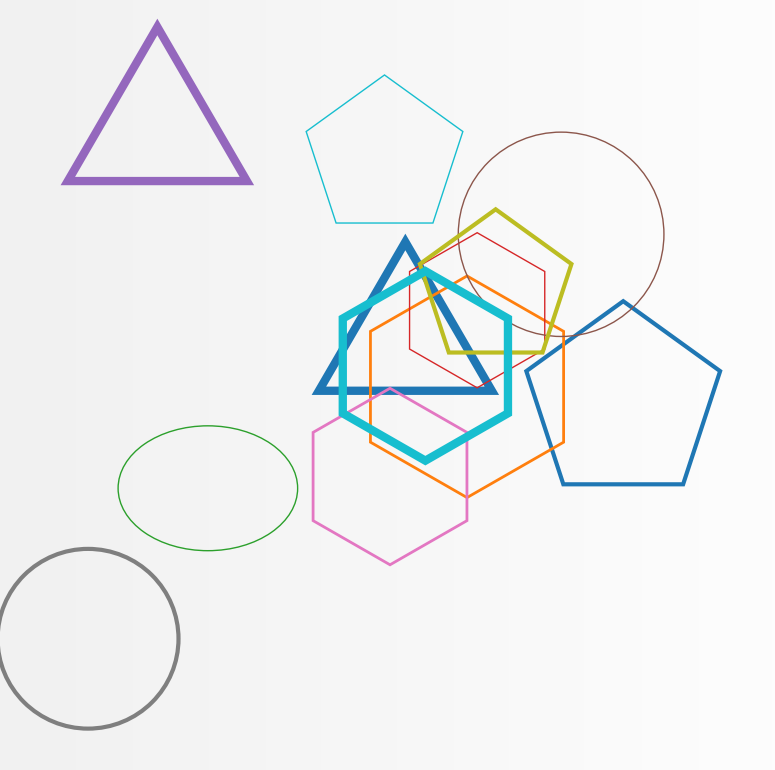[{"shape": "pentagon", "thickness": 1.5, "radius": 0.66, "center": [0.804, 0.477]}, {"shape": "triangle", "thickness": 3, "radius": 0.64, "center": [0.523, 0.557]}, {"shape": "hexagon", "thickness": 1, "radius": 0.72, "center": [0.603, 0.498]}, {"shape": "oval", "thickness": 0.5, "radius": 0.58, "center": [0.268, 0.366]}, {"shape": "hexagon", "thickness": 0.5, "radius": 0.5, "center": [0.616, 0.597]}, {"shape": "triangle", "thickness": 3, "radius": 0.67, "center": [0.203, 0.832]}, {"shape": "circle", "thickness": 0.5, "radius": 0.66, "center": [0.724, 0.696]}, {"shape": "hexagon", "thickness": 1, "radius": 0.57, "center": [0.503, 0.381]}, {"shape": "circle", "thickness": 1.5, "radius": 0.58, "center": [0.114, 0.17]}, {"shape": "pentagon", "thickness": 1.5, "radius": 0.51, "center": [0.64, 0.625]}, {"shape": "pentagon", "thickness": 0.5, "radius": 0.53, "center": [0.496, 0.796]}, {"shape": "hexagon", "thickness": 3, "radius": 0.62, "center": [0.549, 0.525]}]